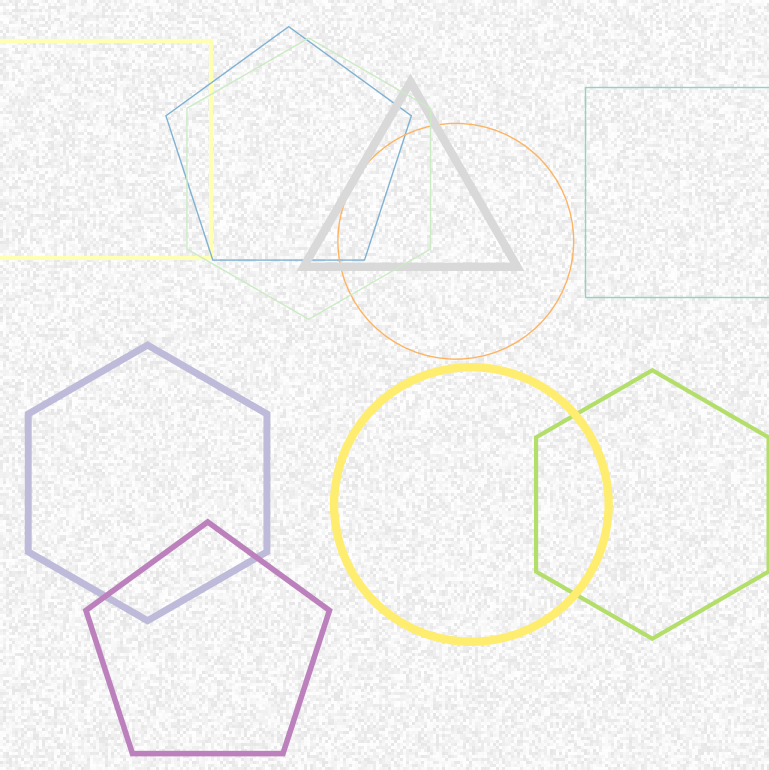[{"shape": "square", "thickness": 0.5, "radius": 0.68, "center": [0.895, 0.751]}, {"shape": "square", "thickness": 1.5, "radius": 0.7, "center": [0.133, 0.805]}, {"shape": "hexagon", "thickness": 2.5, "radius": 0.89, "center": [0.192, 0.373]}, {"shape": "pentagon", "thickness": 0.5, "radius": 0.84, "center": [0.375, 0.798]}, {"shape": "circle", "thickness": 0.5, "radius": 0.77, "center": [0.592, 0.687]}, {"shape": "hexagon", "thickness": 1.5, "radius": 0.87, "center": [0.847, 0.345]}, {"shape": "triangle", "thickness": 3, "radius": 0.8, "center": [0.533, 0.734]}, {"shape": "pentagon", "thickness": 2, "radius": 0.83, "center": [0.27, 0.156]}, {"shape": "hexagon", "thickness": 0.5, "radius": 0.91, "center": [0.401, 0.768]}, {"shape": "circle", "thickness": 3, "radius": 0.89, "center": [0.612, 0.345]}]